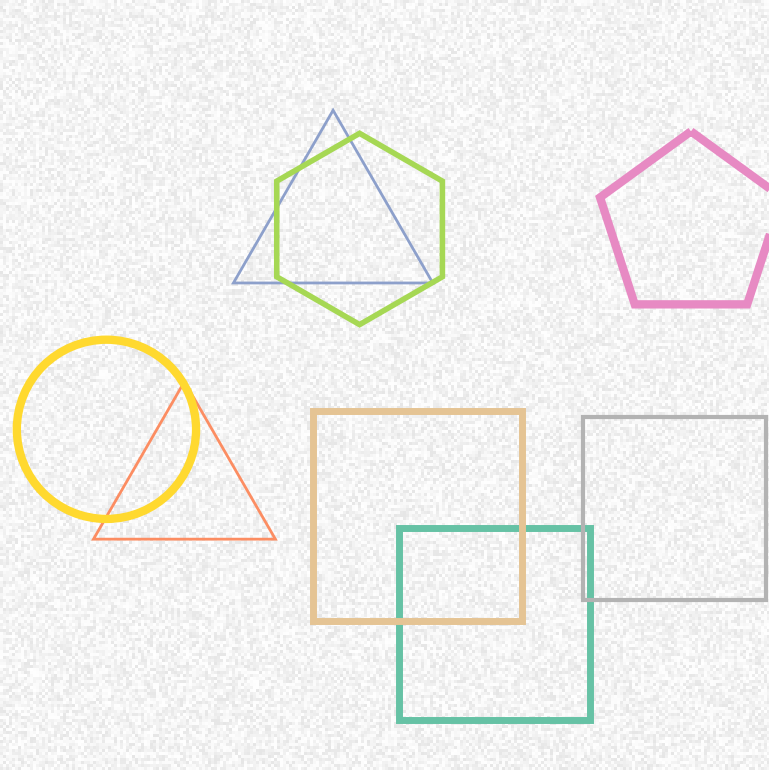[{"shape": "square", "thickness": 2.5, "radius": 0.62, "center": [0.642, 0.19]}, {"shape": "triangle", "thickness": 1, "radius": 0.68, "center": [0.24, 0.368]}, {"shape": "triangle", "thickness": 1, "radius": 0.75, "center": [0.433, 0.707]}, {"shape": "pentagon", "thickness": 3, "radius": 0.62, "center": [0.897, 0.705]}, {"shape": "hexagon", "thickness": 2, "radius": 0.62, "center": [0.467, 0.703]}, {"shape": "circle", "thickness": 3, "radius": 0.58, "center": [0.138, 0.442]}, {"shape": "square", "thickness": 2.5, "radius": 0.68, "center": [0.542, 0.33]}, {"shape": "square", "thickness": 1.5, "radius": 0.59, "center": [0.876, 0.34]}]